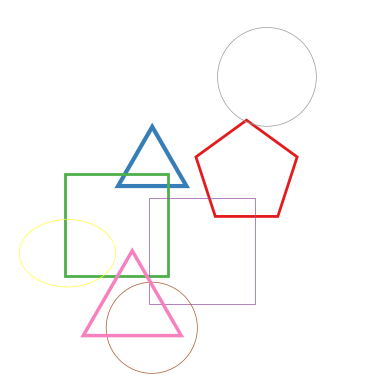[{"shape": "pentagon", "thickness": 2, "radius": 0.69, "center": [0.64, 0.55]}, {"shape": "triangle", "thickness": 3, "radius": 0.51, "center": [0.395, 0.568]}, {"shape": "square", "thickness": 2, "radius": 0.67, "center": [0.303, 0.415]}, {"shape": "square", "thickness": 0.5, "radius": 0.69, "center": [0.525, 0.349]}, {"shape": "oval", "thickness": 0.5, "radius": 0.63, "center": [0.175, 0.342]}, {"shape": "circle", "thickness": 0.5, "radius": 0.59, "center": [0.394, 0.149]}, {"shape": "triangle", "thickness": 2.5, "radius": 0.73, "center": [0.343, 0.202]}, {"shape": "circle", "thickness": 0.5, "radius": 0.64, "center": [0.693, 0.8]}]